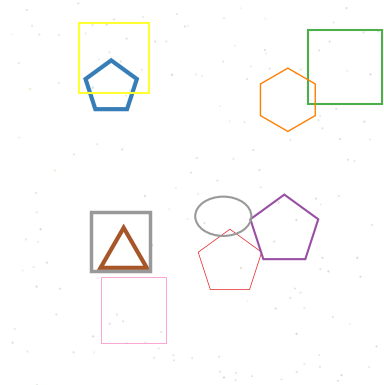[{"shape": "pentagon", "thickness": 0.5, "radius": 0.43, "center": [0.597, 0.318]}, {"shape": "pentagon", "thickness": 3, "radius": 0.35, "center": [0.289, 0.773]}, {"shape": "square", "thickness": 1.5, "radius": 0.48, "center": [0.897, 0.826]}, {"shape": "pentagon", "thickness": 1.5, "radius": 0.46, "center": [0.739, 0.402]}, {"shape": "hexagon", "thickness": 1, "radius": 0.41, "center": [0.748, 0.741]}, {"shape": "square", "thickness": 1.5, "radius": 0.46, "center": [0.295, 0.85]}, {"shape": "triangle", "thickness": 3, "radius": 0.35, "center": [0.321, 0.339]}, {"shape": "square", "thickness": 0.5, "radius": 0.42, "center": [0.347, 0.194]}, {"shape": "square", "thickness": 2.5, "radius": 0.38, "center": [0.313, 0.373]}, {"shape": "oval", "thickness": 1.5, "radius": 0.36, "center": [0.58, 0.438]}]